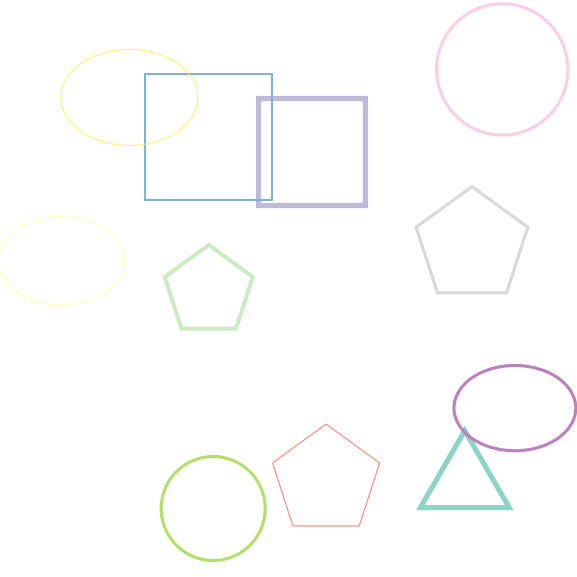[{"shape": "triangle", "thickness": 2.5, "radius": 0.44, "center": [0.805, 0.165]}, {"shape": "oval", "thickness": 0.5, "radius": 0.55, "center": [0.107, 0.547]}, {"shape": "square", "thickness": 2.5, "radius": 0.46, "center": [0.54, 0.737]}, {"shape": "pentagon", "thickness": 0.5, "radius": 0.49, "center": [0.565, 0.167]}, {"shape": "square", "thickness": 1, "radius": 0.55, "center": [0.361, 0.762]}, {"shape": "circle", "thickness": 1.5, "radius": 0.45, "center": [0.369, 0.119]}, {"shape": "circle", "thickness": 1.5, "radius": 0.57, "center": [0.87, 0.879]}, {"shape": "pentagon", "thickness": 1.5, "radius": 0.51, "center": [0.817, 0.574]}, {"shape": "oval", "thickness": 1.5, "radius": 0.53, "center": [0.892, 0.292]}, {"shape": "pentagon", "thickness": 2, "radius": 0.4, "center": [0.361, 0.495]}, {"shape": "oval", "thickness": 0.5, "radius": 0.59, "center": [0.224, 0.83]}]